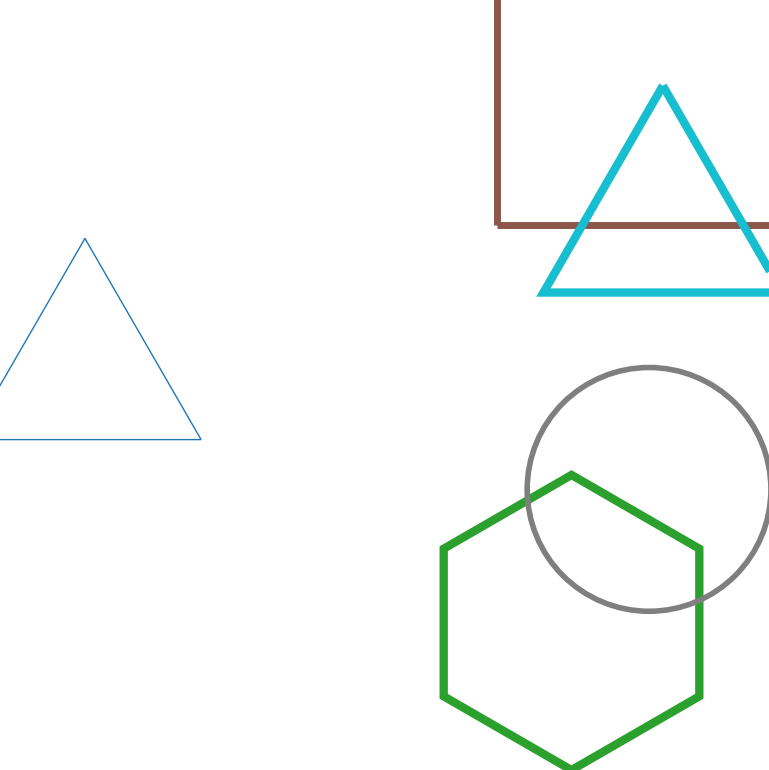[{"shape": "triangle", "thickness": 0.5, "radius": 0.87, "center": [0.11, 0.516]}, {"shape": "hexagon", "thickness": 3, "radius": 0.96, "center": [0.742, 0.192]}, {"shape": "square", "thickness": 2.5, "radius": 0.95, "center": [0.836, 0.898]}, {"shape": "circle", "thickness": 2, "radius": 0.79, "center": [0.843, 0.364]}, {"shape": "triangle", "thickness": 3, "radius": 0.9, "center": [0.861, 0.71]}]